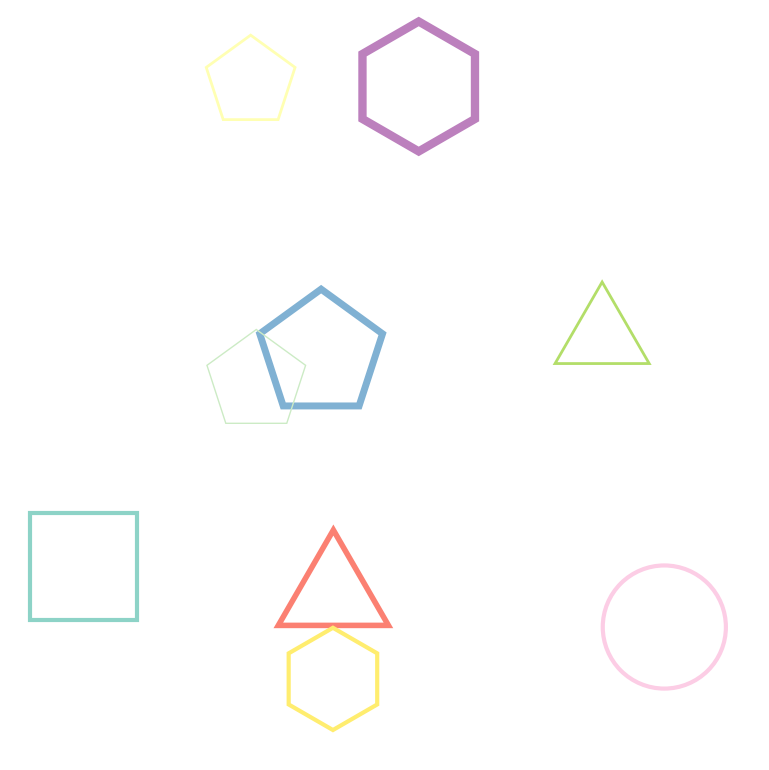[{"shape": "square", "thickness": 1.5, "radius": 0.35, "center": [0.108, 0.264]}, {"shape": "pentagon", "thickness": 1, "radius": 0.3, "center": [0.326, 0.894]}, {"shape": "triangle", "thickness": 2, "radius": 0.41, "center": [0.433, 0.229]}, {"shape": "pentagon", "thickness": 2.5, "radius": 0.42, "center": [0.417, 0.541]}, {"shape": "triangle", "thickness": 1, "radius": 0.35, "center": [0.782, 0.563]}, {"shape": "circle", "thickness": 1.5, "radius": 0.4, "center": [0.863, 0.186]}, {"shape": "hexagon", "thickness": 3, "radius": 0.42, "center": [0.544, 0.888]}, {"shape": "pentagon", "thickness": 0.5, "radius": 0.34, "center": [0.333, 0.505]}, {"shape": "hexagon", "thickness": 1.5, "radius": 0.33, "center": [0.432, 0.118]}]